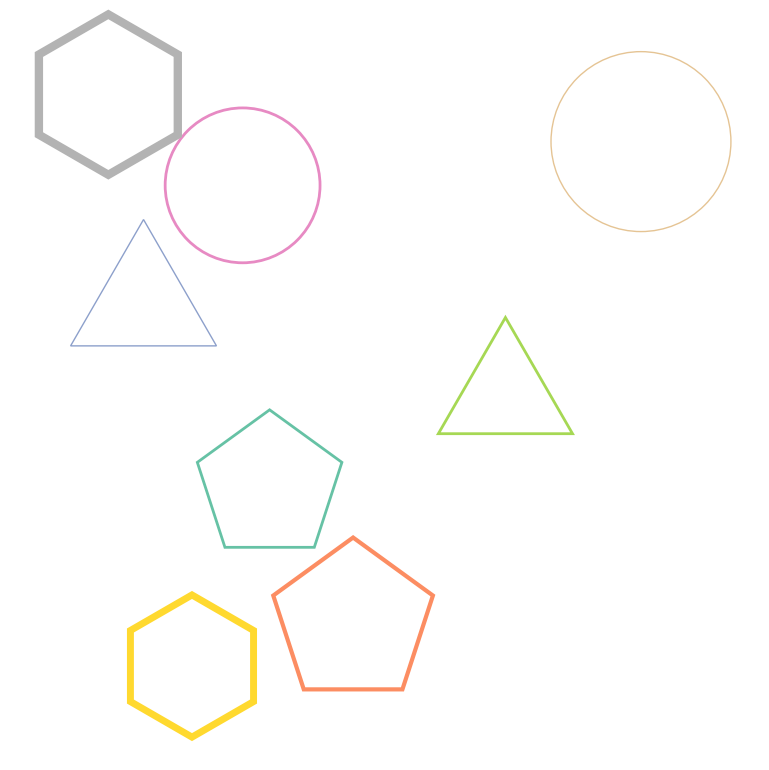[{"shape": "pentagon", "thickness": 1, "radius": 0.49, "center": [0.35, 0.369]}, {"shape": "pentagon", "thickness": 1.5, "radius": 0.55, "center": [0.459, 0.193]}, {"shape": "triangle", "thickness": 0.5, "radius": 0.55, "center": [0.186, 0.605]}, {"shape": "circle", "thickness": 1, "radius": 0.5, "center": [0.315, 0.759]}, {"shape": "triangle", "thickness": 1, "radius": 0.5, "center": [0.656, 0.487]}, {"shape": "hexagon", "thickness": 2.5, "radius": 0.46, "center": [0.249, 0.135]}, {"shape": "circle", "thickness": 0.5, "radius": 0.58, "center": [0.832, 0.816]}, {"shape": "hexagon", "thickness": 3, "radius": 0.52, "center": [0.141, 0.877]}]